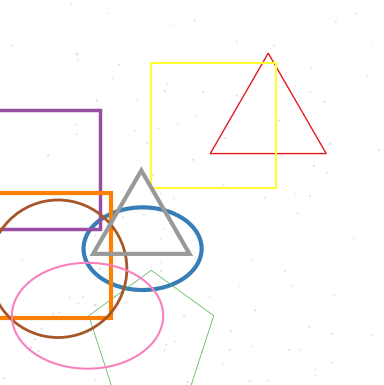[{"shape": "triangle", "thickness": 1, "radius": 0.87, "center": [0.697, 0.688]}, {"shape": "oval", "thickness": 3, "radius": 0.77, "center": [0.37, 0.354]}, {"shape": "pentagon", "thickness": 0.5, "radius": 0.85, "center": [0.393, 0.127]}, {"shape": "square", "thickness": 2.5, "radius": 0.78, "center": [0.105, 0.56]}, {"shape": "square", "thickness": 3, "radius": 0.81, "center": [0.126, 0.335]}, {"shape": "square", "thickness": 1.5, "radius": 0.81, "center": [0.555, 0.675]}, {"shape": "circle", "thickness": 2, "radius": 0.89, "center": [0.151, 0.302]}, {"shape": "oval", "thickness": 1.5, "radius": 0.98, "center": [0.227, 0.18]}, {"shape": "triangle", "thickness": 3, "radius": 0.72, "center": [0.367, 0.413]}]